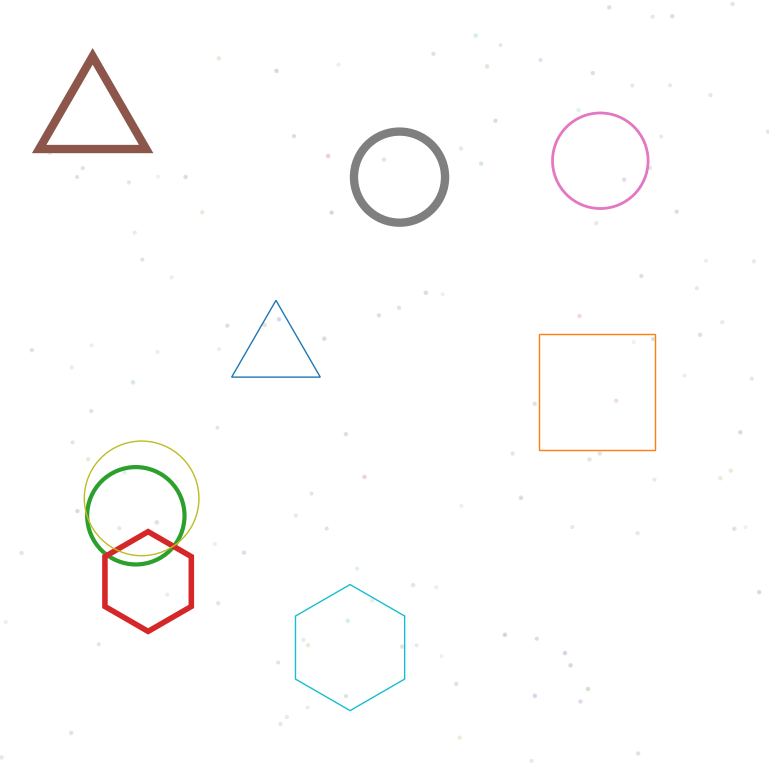[{"shape": "triangle", "thickness": 0.5, "radius": 0.33, "center": [0.358, 0.543]}, {"shape": "square", "thickness": 0.5, "radius": 0.38, "center": [0.776, 0.491]}, {"shape": "circle", "thickness": 1.5, "radius": 0.32, "center": [0.176, 0.33]}, {"shape": "hexagon", "thickness": 2, "radius": 0.32, "center": [0.192, 0.245]}, {"shape": "triangle", "thickness": 3, "radius": 0.4, "center": [0.12, 0.847]}, {"shape": "circle", "thickness": 1, "radius": 0.31, "center": [0.78, 0.791]}, {"shape": "circle", "thickness": 3, "radius": 0.3, "center": [0.519, 0.77]}, {"shape": "circle", "thickness": 0.5, "radius": 0.37, "center": [0.184, 0.353]}, {"shape": "hexagon", "thickness": 0.5, "radius": 0.41, "center": [0.455, 0.159]}]